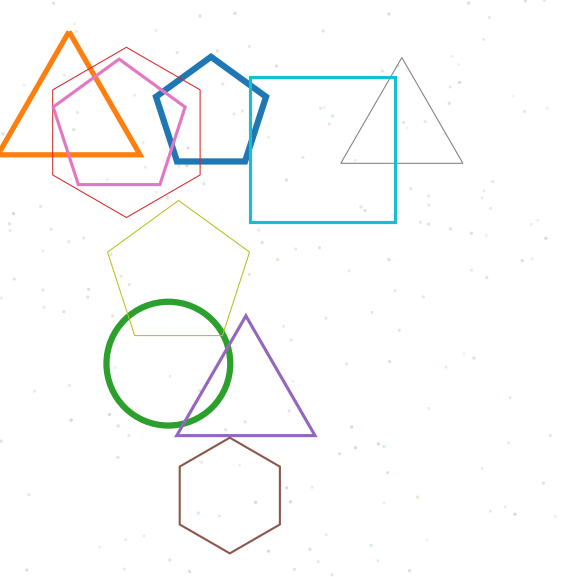[{"shape": "pentagon", "thickness": 3, "radius": 0.5, "center": [0.365, 0.801]}, {"shape": "triangle", "thickness": 2.5, "radius": 0.71, "center": [0.119, 0.802]}, {"shape": "circle", "thickness": 3, "radius": 0.54, "center": [0.292, 0.369]}, {"shape": "hexagon", "thickness": 0.5, "radius": 0.74, "center": [0.219, 0.77]}, {"shape": "triangle", "thickness": 1.5, "radius": 0.69, "center": [0.426, 0.314]}, {"shape": "hexagon", "thickness": 1, "radius": 0.5, "center": [0.398, 0.141]}, {"shape": "pentagon", "thickness": 1.5, "radius": 0.6, "center": [0.206, 0.777]}, {"shape": "triangle", "thickness": 0.5, "radius": 0.61, "center": [0.696, 0.777]}, {"shape": "pentagon", "thickness": 0.5, "radius": 0.65, "center": [0.309, 0.523]}, {"shape": "square", "thickness": 1.5, "radius": 0.63, "center": [0.559, 0.741]}]